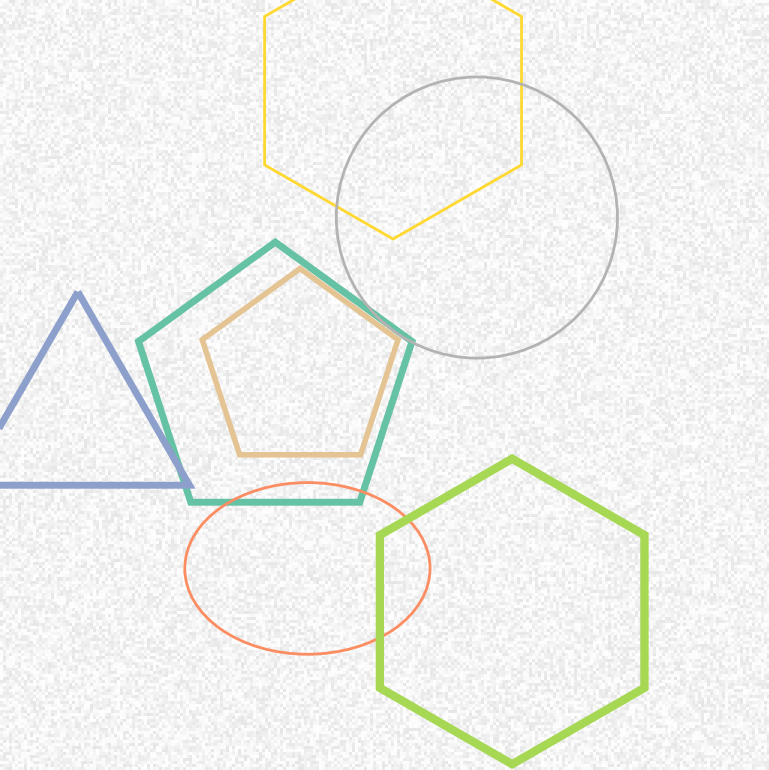[{"shape": "pentagon", "thickness": 2.5, "radius": 0.93, "center": [0.357, 0.499]}, {"shape": "oval", "thickness": 1, "radius": 0.8, "center": [0.399, 0.262]}, {"shape": "triangle", "thickness": 2.5, "radius": 0.84, "center": [0.101, 0.454]}, {"shape": "hexagon", "thickness": 3, "radius": 0.99, "center": [0.665, 0.206]}, {"shape": "hexagon", "thickness": 1, "radius": 0.96, "center": [0.51, 0.882]}, {"shape": "pentagon", "thickness": 2, "radius": 0.67, "center": [0.39, 0.518]}, {"shape": "circle", "thickness": 1, "radius": 0.91, "center": [0.619, 0.717]}]